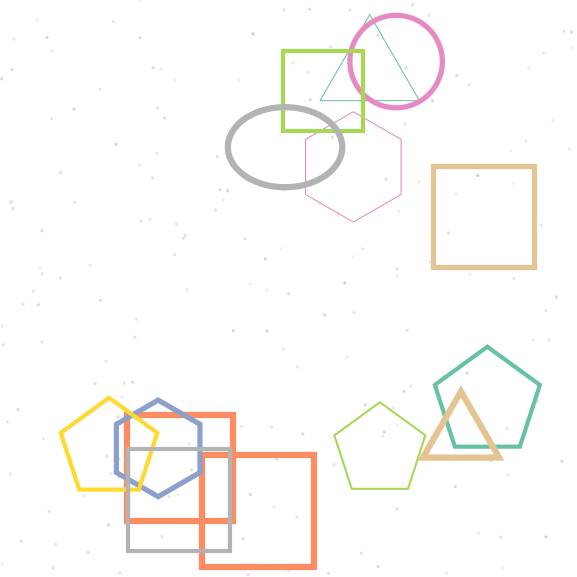[{"shape": "triangle", "thickness": 0.5, "radius": 0.5, "center": [0.64, 0.874]}, {"shape": "pentagon", "thickness": 2, "radius": 0.48, "center": [0.844, 0.303]}, {"shape": "square", "thickness": 3, "radius": 0.46, "center": [0.312, 0.189]}, {"shape": "square", "thickness": 3, "radius": 0.48, "center": [0.447, 0.114]}, {"shape": "hexagon", "thickness": 2.5, "radius": 0.42, "center": [0.274, 0.223]}, {"shape": "circle", "thickness": 2.5, "radius": 0.4, "center": [0.686, 0.893]}, {"shape": "hexagon", "thickness": 0.5, "radius": 0.48, "center": [0.612, 0.71]}, {"shape": "pentagon", "thickness": 1, "radius": 0.41, "center": [0.658, 0.22]}, {"shape": "square", "thickness": 2, "radius": 0.34, "center": [0.559, 0.842]}, {"shape": "pentagon", "thickness": 2, "radius": 0.44, "center": [0.189, 0.222]}, {"shape": "triangle", "thickness": 3, "radius": 0.38, "center": [0.798, 0.245]}, {"shape": "square", "thickness": 2.5, "radius": 0.44, "center": [0.838, 0.625]}, {"shape": "square", "thickness": 2, "radius": 0.44, "center": [0.31, 0.133]}, {"shape": "oval", "thickness": 3, "radius": 0.5, "center": [0.494, 0.744]}]